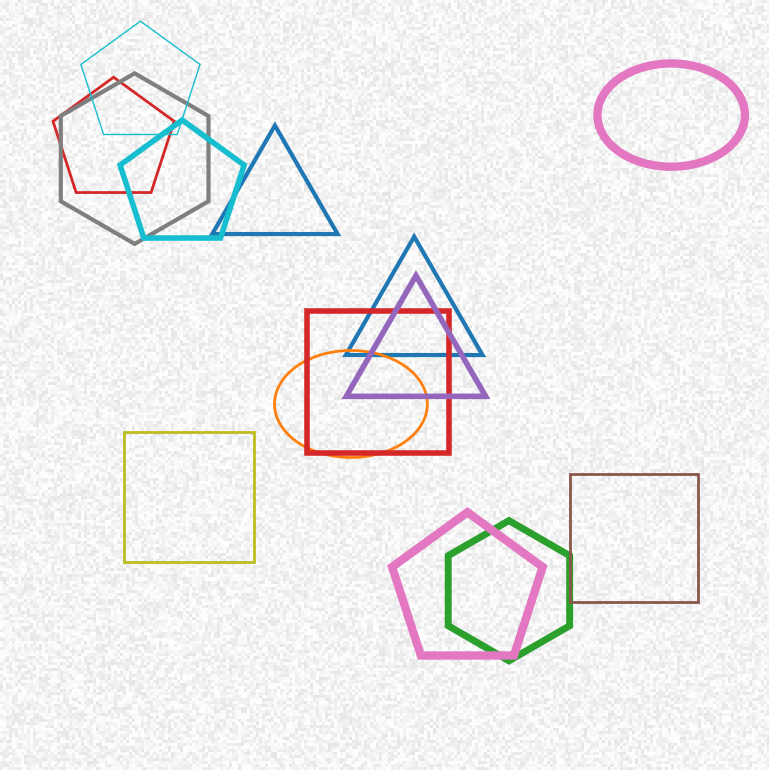[{"shape": "triangle", "thickness": 1.5, "radius": 0.47, "center": [0.357, 0.743]}, {"shape": "triangle", "thickness": 1.5, "radius": 0.51, "center": [0.538, 0.59]}, {"shape": "oval", "thickness": 1, "radius": 0.5, "center": [0.456, 0.475]}, {"shape": "hexagon", "thickness": 2.5, "radius": 0.46, "center": [0.661, 0.233]}, {"shape": "square", "thickness": 2, "radius": 0.46, "center": [0.491, 0.503]}, {"shape": "pentagon", "thickness": 1, "radius": 0.41, "center": [0.148, 0.817]}, {"shape": "triangle", "thickness": 2, "radius": 0.52, "center": [0.54, 0.538]}, {"shape": "square", "thickness": 1, "radius": 0.42, "center": [0.824, 0.301]}, {"shape": "oval", "thickness": 3, "radius": 0.48, "center": [0.872, 0.851]}, {"shape": "pentagon", "thickness": 3, "radius": 0.51, "center": [0.607, 0.232]}, {"shape": "hexagon", "thickness": 1.5, "radius": 0.55, "center": [0.175, 0.794]}, {"shape": "square", "thickness": 1, "radius": 0.42, "center": [0.245, 0.354]}, {"shape": "pentagon", "thickness": 2, "radius": 0.42, "center": [0.237, 0.759]}, {"shape": "pentagon", "thickness": 0.5, "radius": 0.41, "center": [0.182, 0.891]}]